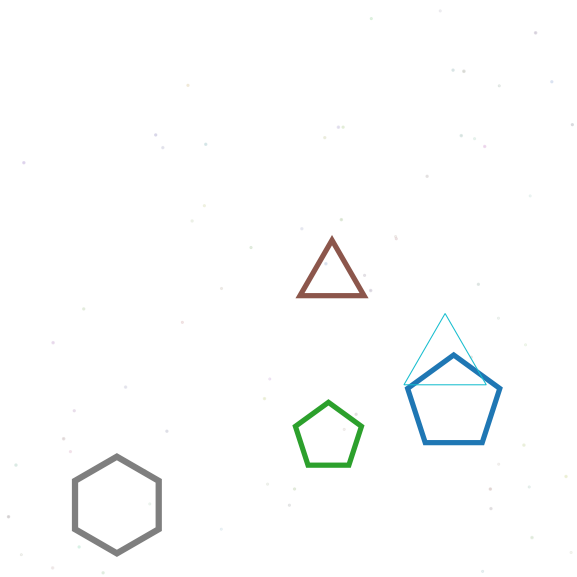[{"shape": "pentagon", "thickness": 2.5, "radius": 0.42, "center": [0.786, 0.301]}, {"shape": "pentagon", "thickness": 2.5, "radius": 0.3, "center": [0.569, 0.242]}, {"shape": "triangle", "thickness": 2.5, "radius": 0.32, "center": [0.575, 0.519]}, {"shape": "hexagon", "thickness": 3, "radius": 0.42, "center": [0.202, 0.125]}, {"shape": "triangle", "thickness": 0.5, "radius": 0.41, "center": [0.771, 0.374]}]